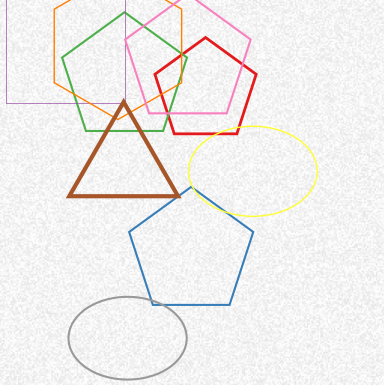[{"shape": "pentagon", "thickness": 2, "radius": 0.69, "center": [0.534, 0.764]}, {"shape": "pentagon", "thickness": 1.5, "radius": 0.85, "center": [0.497, 0.345]}, {"shape": "pentagon", "thickness": 1.5, "radius": 0.85, "center": [0.323, 0.798]}, {"shape": "square", "thickness": 0.5, "radius": 0.77, "center": [0.17, 0.887]}, {"shape": "hexagon", "thickness": 1, "radius": 0.96, "center": [0.306, 0.881]}, {"shape": "oval", "thickness": 1, "radius": 0.84, "center": [0.657, 0.555]}, {"shape": "triangle", "thickness": 3, "radius": 0.82, "center": [0.321, 0.572]}, {"shape": "pentagon", "thickness": 1.5, "radius": 0.86, "center": [0.488, 0.844]}, {"shape": "oval", "thickness": 1.5, "radius": 0.77, "center": [0.331, 0.122]}]